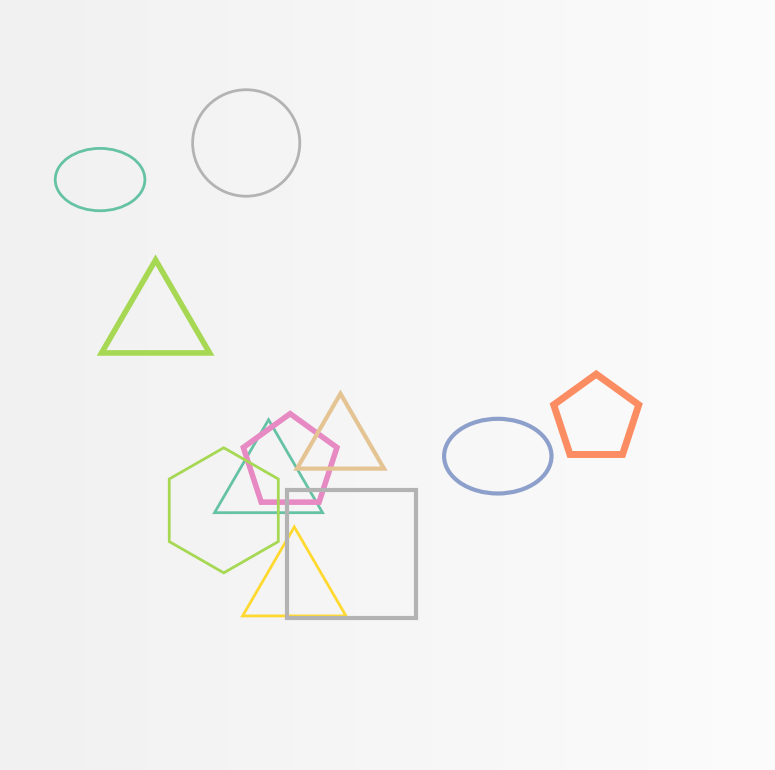[{"shape": "triangle", "thickness": 1, "radius": 0.4, "center": [0.347, 0.374]}, {"shape": "oval", "thickness": 1, "radius": 0.29, "center": [0.129, 0.767]}, {"shape": "pentagon", "thickness": 2.5, "radius": 0.29, "center": [0.769, 0.456]}, {"shape": "oval", "thickness": 1.5, "radius": 0.35, "center": [0.642, 0.408]}, {"shape": "pentagon", "thickness": 2, "radius": 0.32, "center": [0.374, 0.399]}, {"shape": "hexagon", "thickness": 1, "radius": 0.41, "center": [0.289, 0.337]}, {"shape": "triangle", "thickness": 2, "radius": 0.4, "center": [0.201, 0.582]}, {"shape": "triangle", "thickness": 1, "radius": 0.39, "center": [0.38, 0.239]}, {"shape": "triangle", "thickness": 1.5, "radius": 0.32, "center": [0.439, 0.424]}, {"shape": "square", "thickness": 1.5, "radius": 0.42, "center": [0.453, 0.281]}, {"shape": "circle", "thickness": 1, "radius": 0.35, "center": [0.318, 0.814]}]